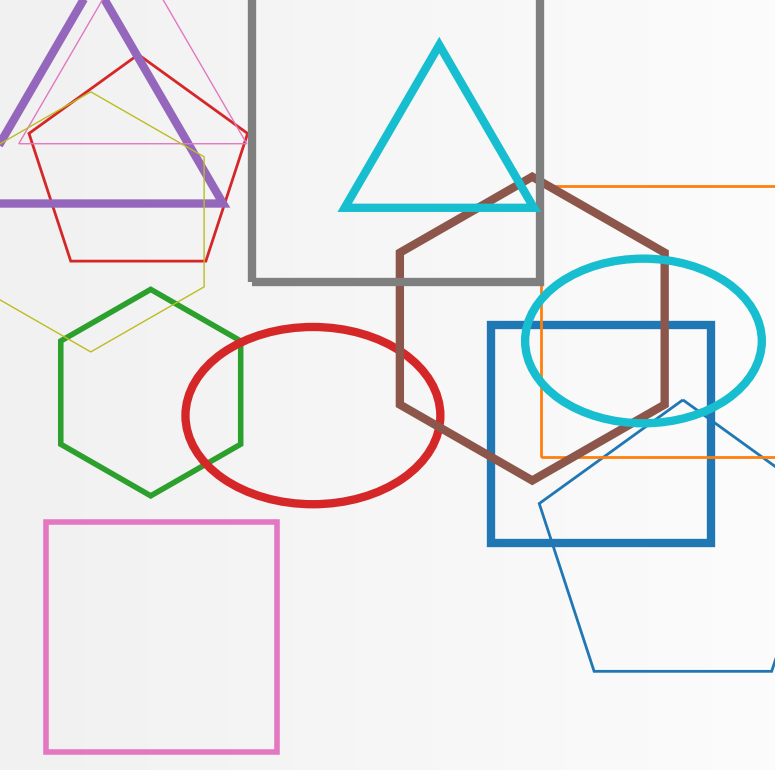[{"shape": "square", "thickness": 3, "radius": 0.71, "center": [0.775, 0.436]}, {"shape": "pentagon", "thickness": 1, "radius": 0.97, "center": [0.881, 0.286]}, {"shape": "square", "thickness": 1, "radius": 0.88, "center": [0.875, 0.582]}, {"shape": "hexagon", "thickness": 2, "radius": 0.67, "center": [0.194, 0.49]}, {"shape": "pentagon", "thickness": 1, "radius": 0.74, "center": [0.178, 0.781]}, {"shape": "oval", "thickness": 3, "radius": 0.82, "center": [0.404, 0.46]}, {"shape": "triangle", "thickness": 3, "radius": 0.96, "center": [0.121, 0.832]}, {"shape": "hexagon", "thickness": 3, "radius": 0.99, "center": [0.687, 0.573]}, {"shape": "square", "thickness": 2, "radius": 0.75, "center": [0.209, 0.173]}, {"shape": "triangle", "thickness": 0.5, "radius": 0.85, "center": [0.171, 0.898]}, {"shape": "square", "thickness": 3, "radius": 0.93, "center": [0.511, 0.82]}, {"shape": "hexagon", "thickness": 0.5, "radius": 0.84, "center": [0.117, 0.712]}, {"shape": "oval", "thickness": 3, "radius": 0.76, "center": [0.83, 0.557]}, {"shape": "triangle", "thickness": 3, "radius": 0.7, "center": [0.567, 0.801]}]